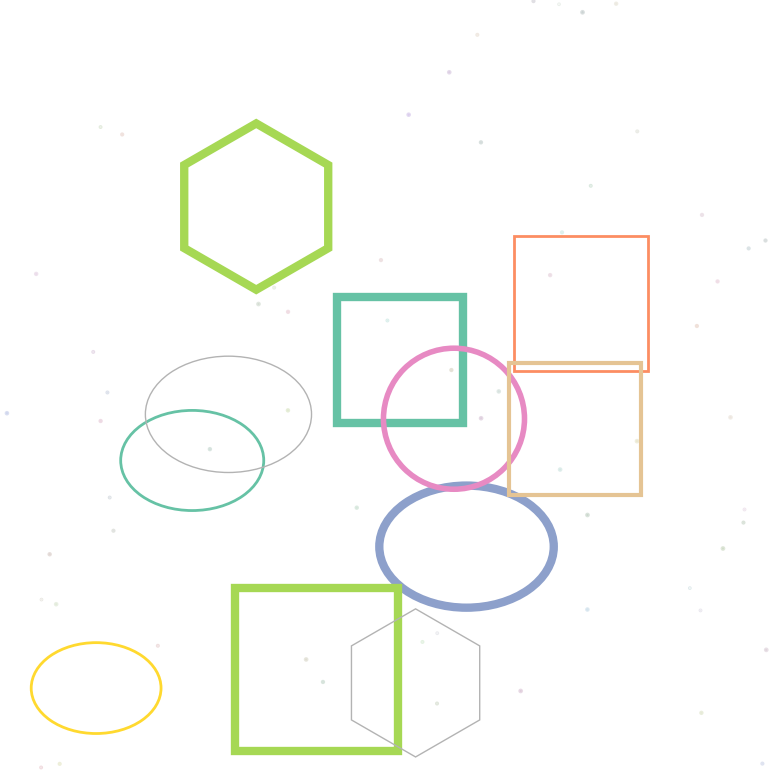[{"shape": "square", "thickness": 3, "radius": 0.41, "center": [0.52, 0.533]}, {"shape": "oval", "thickness": 1, "radius": 0.46, "center": [0.25, 0.402]}, {"shape": "square", "thickness": 1, "radius": 0.44, "center": [0.755, 0.606]}, {"shape": "oval", "thickness": 3, "radius": 0.57, "center": [0.606, 0.29]}, {"shape": "circle", "thickness": 2, "radius": 0.46, "center": [0.59, 0.456]}, {"shape": "hexagon", "thickness": 3, "radius": 0.54, "center": [0.333, 0.732]}, {"shape": "square", "thickness": 3, "radius": 0.53, "center": [0.411, 0.131]}, {"shape": "oval", "thickness": 1, "radius": 0.42, "center": [0.125, 0.106]}, {"shape": "square", "thickness": 1.5, "radius": 0.43, "center": [0.747, 0.443]}, {"shape": "hexagon", "thickness": 0.5, "radius": 0.48, "center": [0.54, 0.113]}, {"shape": "oval", "thickness": 0.5, "radius": 0.54, "center": [0.297, 0.462]}]